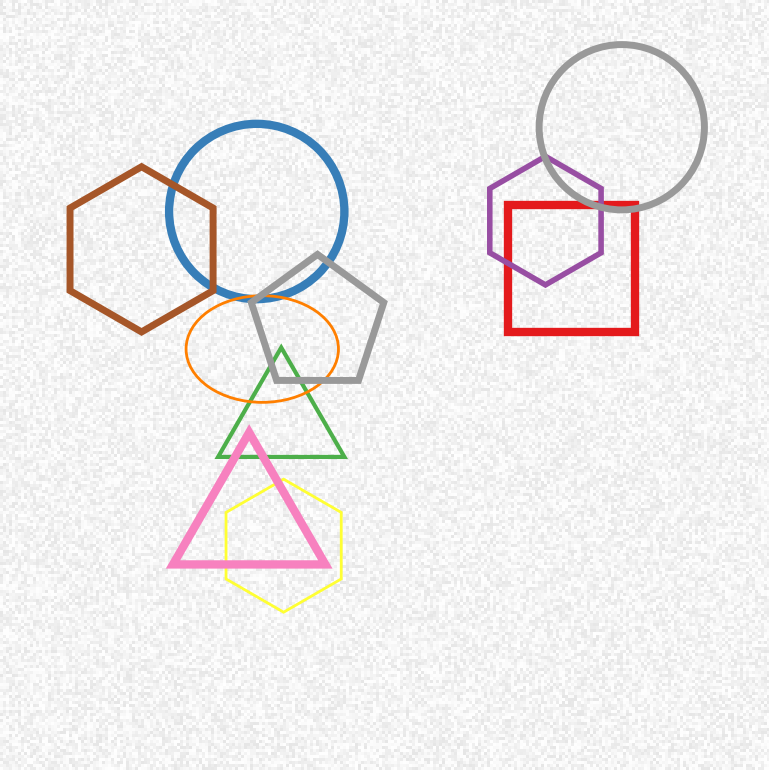[{"shape": "square", "thickness": 3, "radius": 0.41, "center": [0.742, 0.651]}, {"shape": "circle", "thickness": 3, "radius": 0.57, "center": [0.333, 0.725]}, {"shape": "triangle", "thickness": 1.5, "radius": 0.47, "center": [0.365, 0.454]}, {"shape": "hexagon", "thickness": 2, "radius": 0.42, "center": [0.708, 0.713]}, {"shape": "oval", "thickness": 1, "radius": 0.49, "center": [0.341, 0.547]}, {"shape": "hexagon", "thickness": 1, "radius": 0.43, "center": [0.368, 0.291]}, {"shape": "hexagon", "thickness": 2.5, "radius": 0.54, "center": [0.184, 0.676]}, {"shape": "triangle", "thickness": 3, "radius": 0.57, "center": [0.324, 0.324]}, {"shape": "pentagon", "thickness": 2.5, "radius": 0.45, "center": [0.412, 0.579]}, {"shape": "circle", "thickness": 2.5, "radius": 0.54, "center": [0.807, 0.835]}]